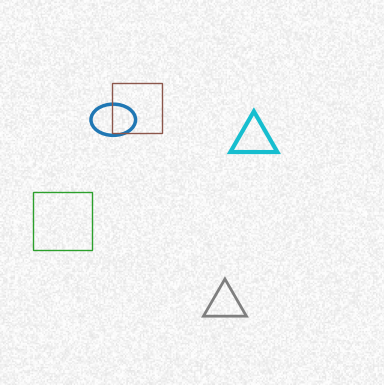[{"shape": "oval", "thickness": 2.5, "radius": 0.29, "center": [0.294, 0.689]}, {"shape": "square", "thickness": 1, "radius": 0.38, "center": [0.163, 0.427]}, {"shape": "square", "thickness": 1, "radius": 0.33, "center": [0.355, 0.719]}, {"shape": "triangle", "thickness": 2, "radius": 0.32, "center": [0.584, 0.211]}, {"shape": "triangle", "thickness": 3, "radius": 0.35, "center": [0.659, 0.64]}]